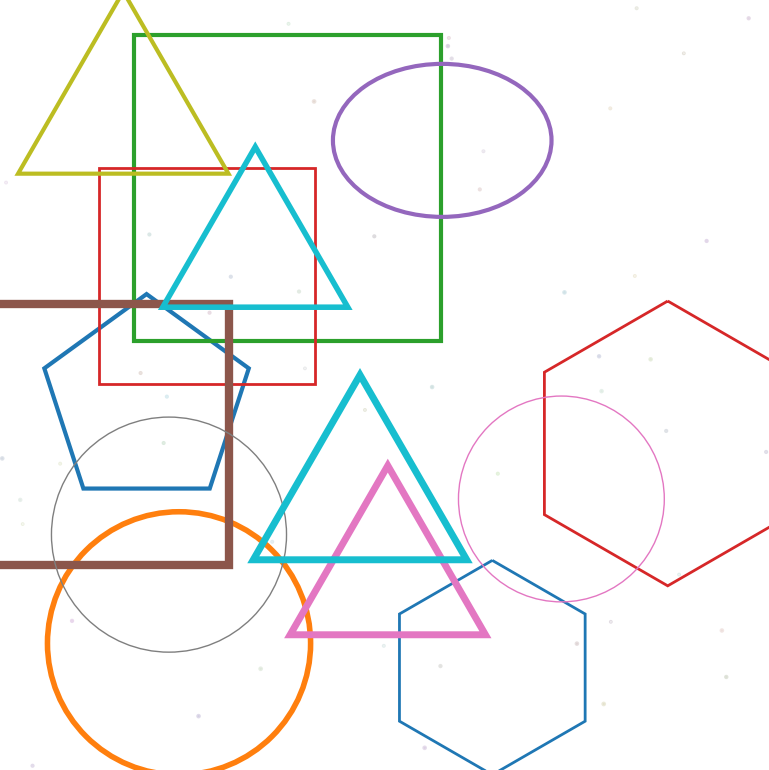[{"shape": "pentagon", "thickness": 1.5, "radius": 0.7, "center": [0.19, 0.478]}, {"shape": "hexagon", "thickness": 1, "radius": 0.7, "center": [0.639, 0.133]}, {"shape": "circle", "thickness": 2, "radius": 0.85, "center": [0.233, 0.165]}, {"shape": "square", "thickness": 1.5, "radius": 0.99, "center": [0.373, 0.756]}, {"shape": "square", "thickness": 1, "radius": 0.7, "center": [0.269, 0.641]}, {"shape": "hexagon", "thickness": 1, "radius": 0.92, "center": [0.867, 0.424]}, {"shape": "oval", "thickness": 1.5, "radius": 0.71, "center": [0.574, 0.818]}, {"shape": "square", "thickness": 3, "radius": 0.85, "center": [0.128, 0.435]}, {"shape": "circle", "thickness": 0.5, "radius": 0.67, "center": [0.729, 0.352]}, {"shape": "triangle", "thickness": 2.5, "radius": 0.73, "center": [0.504, 0.249]}, {"shape": "circle", "thickness": 0.5, "radius": 0.76, "center": [0.219, 0.306]}, {"shape": "triangle", "thickness": 1.5, "radius": 0.79, "center": [0.16, 0.853]}, {"shape": "triangle", "thickness": 2.5, "radius": 0.8, "center": [0.468, 0.353]}, {"shape": "triangle", "thickness": 2, "radius": 0.69, "center": [0.332, 0.67]}]